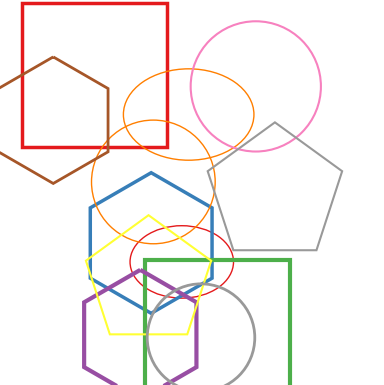[{"shape": "oval", "thickness": 1, "radius": 0.67, "center": [0.472, 0.32]}, {"shape": "square", "thickness": 2.5, "radius": 0.94, "center": [0.246, 0.805]}, {"shape": "hexagon", "thickness": 2.5, "radius": 0.91, "center": [0.393, 0.369]}, {"shape": "square", "thickness": 3, "radius": 0.94, "center": [0.565, 0.136]}, {"shape": "hexagon", "thickness": 3, "radius": 0.84, "center": [0.364, 0.131]}, {"shape": "oval", "thickness": 1, "radius": 0.85, "center": [0.49, 0.703]}, {"shape": "circle", "thickness": 1, "radius": 0.8, "center": [0.398, 0.527]}, {"shape": "pentagon", "thickness": 1.5, "radius": 0.86, "center": [0.386, 0.27]}, {"shape": "hexagon", "thickness": 2, "radius": 0.82, "center": [0.138, 0.688]}, {"shape": "circle", "thickness": 1.5, "radius": 0.85, "center": [0.664, 0.776]}, {"shape": "pentagon", "thickness": 1.5, "radius": 0.92, "center": [0.714, 0.499]}, {"shape": "circle", "thickness": 2, "radius": 0.7, "center": [0.522, 0.123]}]